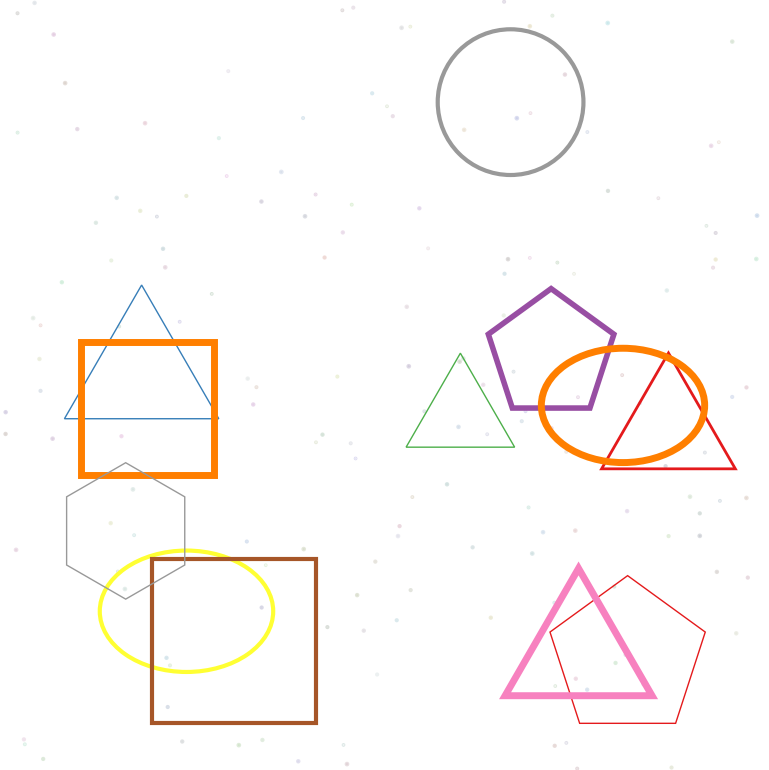[{"shape": "pentagon", "thickness": 0.5, "radius": 0.53, "center": [0.815, 0.146]}, {"shape": "triangle", "thickness": 1, "radius": 0.5, "center": [0.868, 0.441]}, {"shape": "triangle", "thickness": 0.5, "radius": 0.58, "center": [0.184, 0.514]}, {"shape": "triangle", "thickness": 0.5, "radius": 0.41, "center": [0.598, 0.46]}, {"shape": "pentagon", "thickness": 2, "radius": 0.43, "center": [0.716, 0.539]}, {"shape": "square", "thickness": 2.5, "radius": 0.43, "center": [0.192, 0.47]}, {"shape": "oval", "thickness": 2.5, "radius": 0.53, "center": [0.809, 0.473]}, {"shape": "oval", "thickness": 1.5, "radius": 0.56, "center": [0.242, 0.206]}, {"shape": "square", "thickness": 1.5, "radius": 0.53, "center": [0.304, 0.167]}, {"shape": "triangle", "thickness": 2.5, "radius": 0.55, "center": [0.751, 0.152]}, {"shape": "hexagon", "thickness": 0.5, "radius": 0.44, "center": [0.163, 0.31]}, {"shape": "circle", "thickness": 1.5, "radius": 0.47, "center": [0.663, 0.867]}]